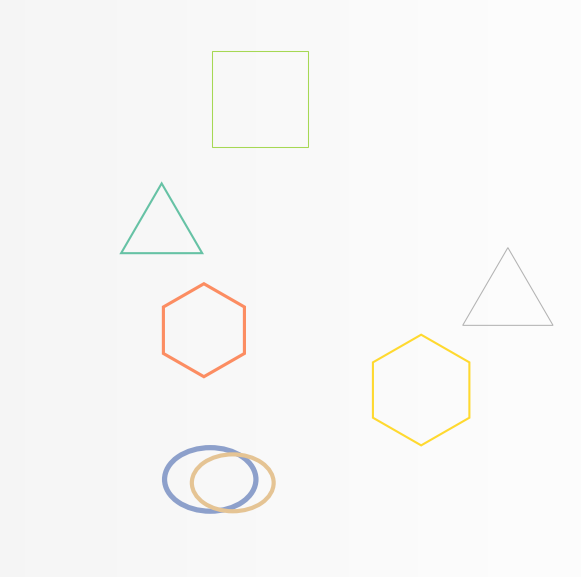[{"shape": "triangle", "thickness": 1, "radius": 0.4, "center": [0.278, 0.601]}, {"shape": "hexagon", "thickness": 1.5, "radius": 0.4, "center": [0.351, 0.427]}, {"shape": "oval", "thickness": 2.5, "radius": 0.39, "center": [0.362, 0.169]}, {"shape": "square", "thickness": 0.5, "radius": 0.41, "center": [0.448, 0.828]}, {"shape": "hexagon", "thickness": 1, "radius": 0.48, "center": [0.725, 0.324]}, {"shape": "oval", "thickness": 2, "radius": 0.35, "center": [0.4, 0.163]}, {"shape": "triangle", "thickness": 0.5, "radius": 0.45, "center": [0.874, 0.481]}]